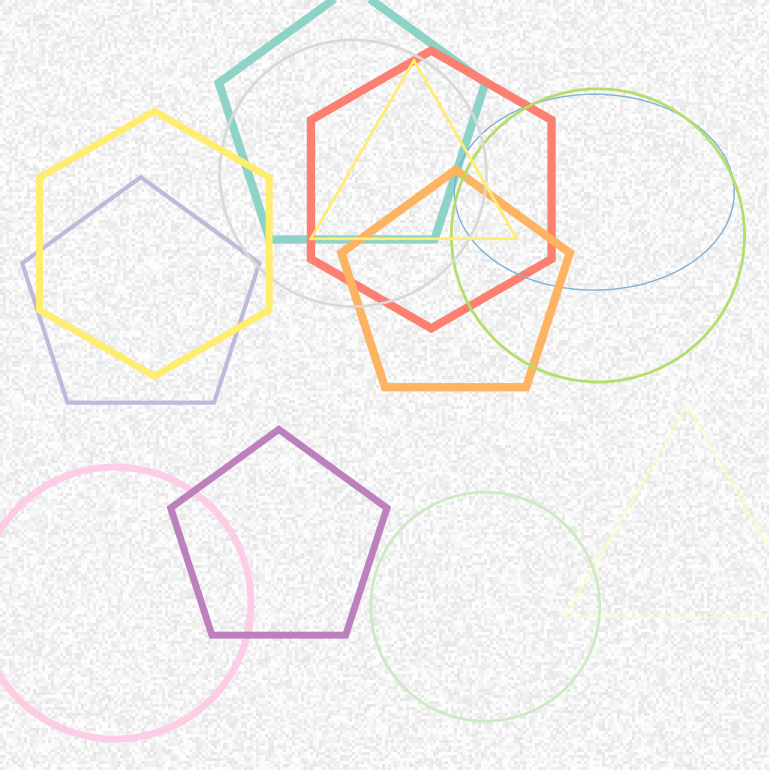[{"shape": "pentagon", "thickness": 3, "radius": 0.91, "center": [0.457, 0.836]}, {"shape": "triangle", "thickness": 0.5, "radius": 0.92, "center": [0.892, 0.29]}, {"shape": "pentagon", "thickness": 1.5, "radius": 0.81, "center": [0.183, 0.608]}, {"shape": "hexagon", "thickness": 3, "radius": 0.9, "center": [0.56, 0.754]}, {"shape": "oval", "thickness": 0.5, "radius": 0.91, "center": [0.772, 0.75]}, {"shape": "pentagon", "thickness": 3, "radius": 0.78, "center": [0.592, 0.623]}, {"shape": "circle", "thickness": 1, "radius": 0.95, "center": [0.777, 0.694]}, {"shape": "circle", "thickness": 2.5, "radius": 0.88, "center": [0.149, 0.217]}, {"shape": "circle", "thickness": 1, "radius": 0.87, "center": [0.459, 0.775]}, {"shape": "pentagon", "thickness": 2.5, "radius": 0.74, "center": [0.362, 0.295]}, {"shape": "circle", "thickness": 1, "radius": 0.74, "center": [0.63, 0.212]}, {"shape": "hexagon", "thickness": 2.5, "radius": 0.86, "center": [0.2, 0.683]}, {"shape": "triangle", "thickness": 1, "radius": 0.77, "center": [0.538, 0.767]}]